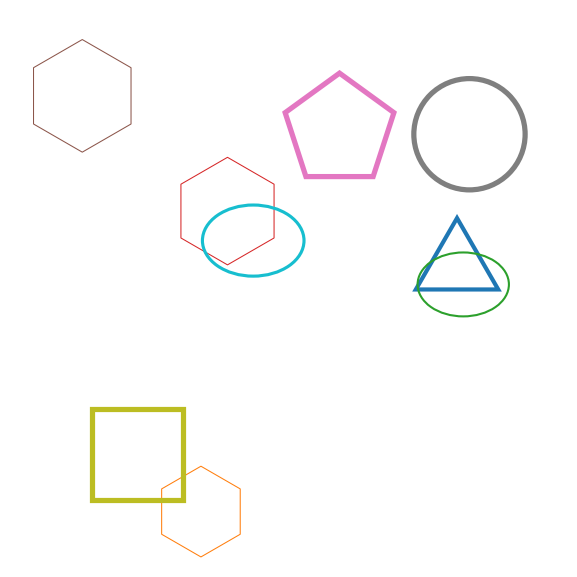[{"shape": "triangle", "thickness": 2, "radius": 0.41, "center": [0.791, 0.539]}, {"shape": "hexagon", "thickness": 0.5, "radius": 0.39, "center": [0.348, 0.113]}, {"shape": "oval", "thickness": 1, "radius": 0.4, "center": [0.802, 0.507]}, {"shape": "hexagon", "thickness": 0.5, "radius": 0.47, "center": [0.394, 0.634]}, {"shape": "hexagon", "thickness": 0.5, "radius": 0.49, "center": [0.142, 0.833]}, {"shape": "pentagon", "thickness": 2.5, "radius": 0.5, "center": [0.588, 0.773]}, {"shape": "circle", "thickness": 2.5, "radius": 0.48, "center": [0.813, 0.767]}, {"shape": "square", "thickness": 2.5, "radius": 0.39, "center": [0.238, 0.213]}, {"shape": "oval", "thickness": 1.5, "radius": 0.44, "center": [0.438, 0.583]}]